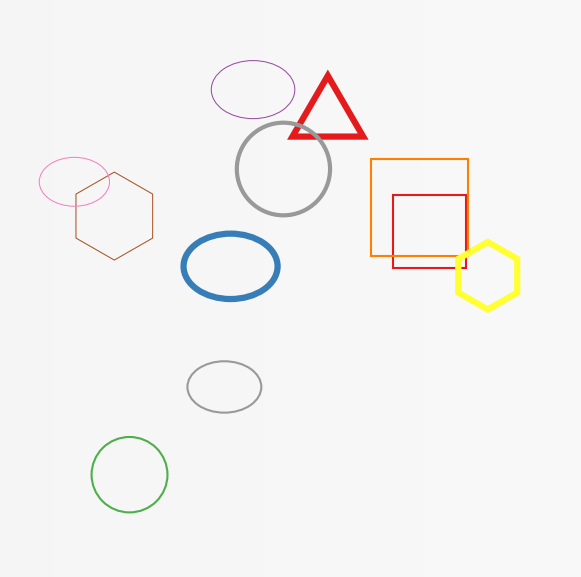[{"shape": "triangle", "thickness": 3, "radius": 0.35, "center": [0.564, 0.798]}, {"shape": "square", "thickness": 1, "radius": 0.31, "center": [0.739, 0.598]}, {"shape": "oval", "thickness": 3, "radius": 0.4, "center": [0.397, 0.538]}, {"shape": "circle", "thickness": 1, "radius": 0.33, "center": [0.223, 0.177]}, {"shape": "oval", "thickness": 0.5, "radius": 0.36, "center": [0.435, 0.844]}, {"shape": "square", "thickness": 1, "radius": 0.42, "center": [0.722, 0.64]}, {"shape": "hexagon", "thickness": 3, "radius": 0.29, "center": [0.839, 0.522]}, {"shape": "hexagon", "thickness": 0.5, "radius": 0.38, "center": [0.197, 0.625]}, {"shape": "oval", "thickness": 0.5, "radius": 0.3, "center": [0.128, 0.684]}, {"shape": "oval", "thickness": 1, "radius": 0.32, "center": [0.386, 0.329]}, {"shape": "circle", "thickness": 2, "radius": 0.4, "center": [0.488, 0.706]}]